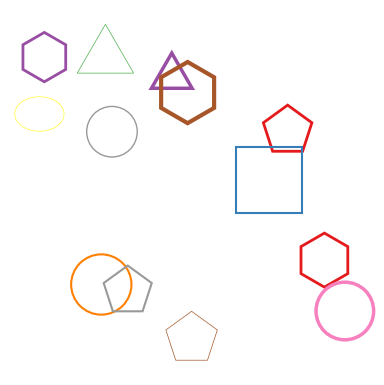[{"shape": "hexagon", "thickness": 2, "radius": 0.35, "center": [0.843, 0.324]}, {"shape": "pentagon", "thickness": 2, "radius": 0.33, "center": [0.747, 0.661]}, {"shape": "square", "thickness": 1.5, "radius": 0.42, "center": [0.699, 0.533]}, {"shape": "triangle", "thickness": 0.5, "radius": 0.42, "center": [0.274, 0.852]}, {"shape": "triangle", "thickness": 2.5, "radius": 0.3, "center": [0.446, 0.801]}, {"shape": "hexagon", "thickness": 2, "radius": 0.32, "center": [0.115, 0.852]}, {"shape": "circle", "thickness": 1.5, "radius": 0.39, "center": [0.263, 0.261]}, {"shape": "oval", "thickness": 0.5, "radius": 0.32, "center": [0.102, 0.704]}, {"shape": "pentagon", "thickness": 0.5, "radius": 0.35, "center": [0.498, 0.121]}, {"shape": "hexagon", "thickness": 3, "radius": 0.4, "center": [0.487, 0.76]}, {"shape": "circle", "thickness": 2.5, "radius": 0.37, "center": [0.896, 0.192]}, {"shape": "circle", "thickness": 1, "radius": 0.33, "center": [0.291, 0.658]}, {"shape": "pentagon", "thickness": 1.5, "radius": 0.33, "center": [0.332, 0.245]}]